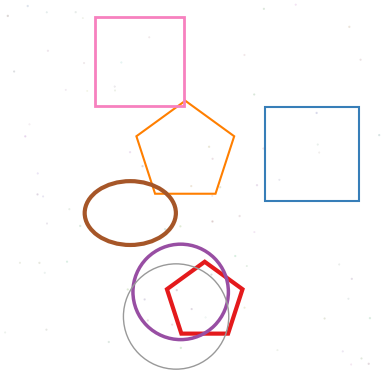[{"shape": "pentagon", "thickness": 3, "radius": 0.52, "center": [0.532, 0.217]}, {"shape": "square", "thickness": 1.5, "radius": 0.61, "center": [0.811, 0.6]}, {"shape": "circle", "thickness": 2.5, "radius": 0.62, "center": [0.469, 0.242]}, {"shape": "pentagon", "thickness": 1.5, "radius": 0.67, "center": [0.481, 0.605]}, {"shape": "oval", "thickness": 3, "radius": 0.59, "center": [0.338, 0.447]}, {"shape": "square", "thickness": 2, "radius": 0.58, "center": [0.362, 0.84]}, {"shape": "circle", "thickness": 1, "radius": 0.68, "center": [0.457, 0.178]}]